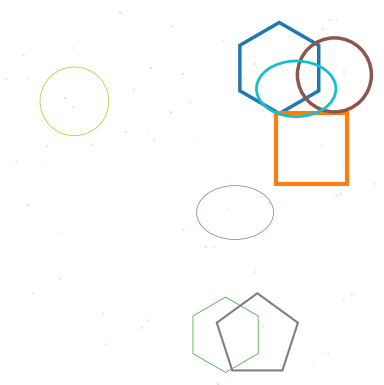[{"shape": "hexagon", "thickness": 2.5, "radius": 0.59, "center": [0.725, 0.823]}, {"shape": "square", "thickness": 3, "radius": 0.46, "center": [0.808, 0.614]}, {"shape": "hexagon", "thickness": 0.5, "radius": 0.49, "center": [0.586, 0.13]}, {"shape": "oval", "thickness": 0.5, "radius": 0.5, "center": [0.611, 0.448]}, {"shape": "circle", "thickness": 2.5, "radius": 0.48, "center": [0.869, 0.805]}, {"shape": "pentagon", "thickness": 1.5, "radius": 0.55, "center": [0.668, 0.127]}, {"shape": "circle", "thickness": 0.5, "radius": 0.45, "center": [0.193, 0.737]}, {"shape": "oval", "thickness": 2, "radius": 0.52, "center": [0.769, 0.769]}]